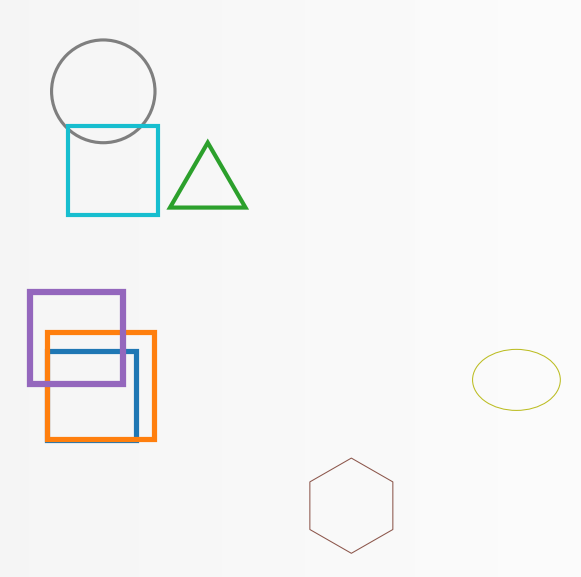[{"shape": "square", "thickness": 2.5, "radius": 0.39, "center": [0.158, 0.314]}, {"shape": "square", "thickness": 2.5, "radius": 0.46, "center": [0.174, 0.332]}, {"shape": "triangle", "thickness": 2, "radius": 0.37, "center": [0.357, 0.677]}, {"shape": "square", "thickness": 3, "radius": 0.4, "center": [0.132, 0.414]}, {"shape": "hexagon", "thickness": 0.5, "radius": 0.41, "center": [0.604, 0.123]}, {"shape": "circle", "thickness": 1.5, "radius": 0.44, "center": [0.178, 0.841]}, {"shape": "oval", "thickness": 0.5, "radius": 0.38, "center": [0.889, 0.341]}, {"shape": "square", "thickness": 2, "radius": 0.39, "center": [0.195, 0.704]}]